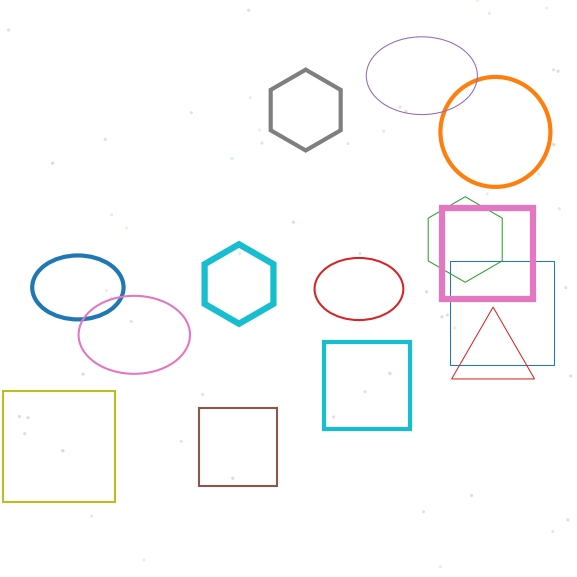[{"shape": "square", "thickness": 0.5, "radius": 0.45, "center": [0.87, 0.458]}, {"shape": "oval", "thickness": 2, "radius": 0.4, "center": [0.135, 0.501]}, {"shape": "circle", "thickness": 2, "radius": 0.48, "center": [0.858, 0.771]}, {"shape": "hexagon", "thickness": 0.5, "radius": 0.37, "center": [0.806, 0.584]}, {"shape": "triangle", "thickness": 0.5, "radius": 0.41, "center": [0.854, 0.384]}, {"shape": "oval", "thickness": 1, "radius": 0.38, "center": [0.622, 0.499]}, {"shape": "oval", "thickness": 0.5, "radius": 0.48, "center": [0.73, 0.868]}, {"shape": "square", "thickness": 1, "radius": 0.34, "center": [0.412, 0.225]}, {"shape": "square", "thickness": 3, "radius": 0.4, "center": [0.844, 0.56]}, {"shape": "oval", "thickness": 1, "radius": 0.48, "center": [0.233, 0.419]}, {"shape": "hexagon", "thickness": 2, "radius": 0.35, "center": [0.529, 0.809]}, {"shape": "square", "thickness": 1, "radius": 0.48, "center": [0.102, 0.226]}, {"shape": "hexagon", "thickness": 3, "radius": 0.34, "center": [0.414, 0.507]}, {"shape": "square", "thickness": 2, "radius": 0.37, "center": [0.636, 0.331]}]